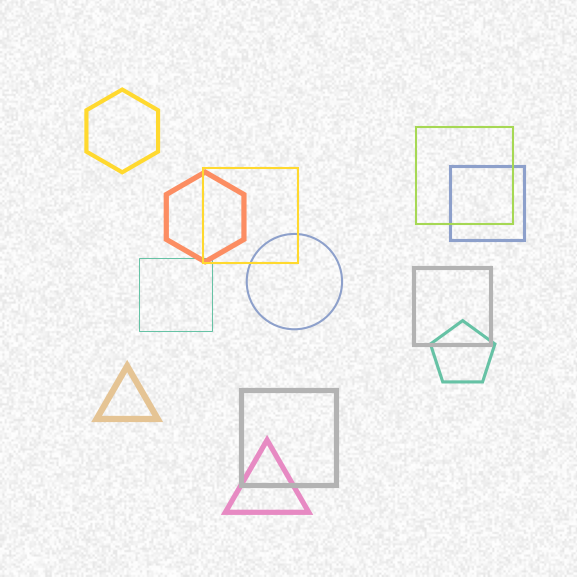[{"shape": "square", "thickness": 0.5, "radius": 0.32, "center": [0.304, 0.489]}, {"shape": "pentagon", "thickness": 1.5, "radius": 0.29, "center": [0.801, 0.385]}, {"shape": "hexagon", "thickness": 2.5, "radius": 0.39, "center": [0.355, 0.623]}, {"shape": "circle", "thickness": 1, "radius": 0.41, "center": [0.51, 0.511]}, {"shape": "square", "thickness": 1.5, "radius": 0.32, "center": [0.843, 0.648]}, {"shape": "triangle", "thickness": 2.5, "radius": 0.42, "center": [0.462, 0.154]}, {"shape": "square", "thickness": 1, "radius": 0.42, "center": [0.804, 0.695]}, {"shape": "hexagon", "thickness": 2, "radius": 0.36, "center": [0.212, 0.772]}, {"shape": "square", "thickness": 1, "radius": 0.41, "center": [0.434, 0.627]}, {"shape": "triangle", "thickness": 3, "radius": 0.31, "center": [0.22, 0.304]}, {"shape": "square", "thickness": 2.5, "radius": 0.41, "center": [0.499, 0.242]}, {"shape": "square", "thickness": 2, "radius": 0.33, "center": [0.783, 0.468]}]